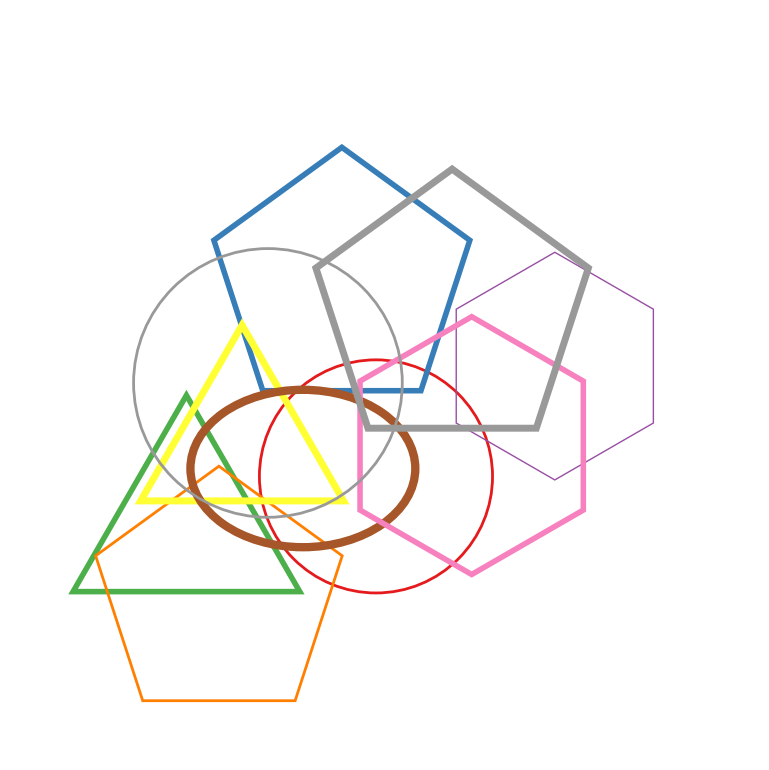[{"shape": "circle", "thickness": 1, "radius": 0.76, "center": [0.488, 0.381]}, {"shape": "pentagon", "thickness": 2, "radius": 0.87, "center": [0.444, 0.634]}, {"shape": "triangle", "thickness": 2, "radius": 0.85, "center": [0.242, 0.317]}, {"shape": "hexagon", "thickness": 0.5, "radius": 0.74, "center": [0.721, 0.525]}, {"shape": "pentagon", "thickness": 1, "radius": 0.84, "center": [0.284, 0.226]}, {"shape": "triangle", "thickness": 2.5, "radius": 0.76, "center": [0.314, 0.426]}, {"shape": "oval", "thickness": 3, "radius": 0.73, "center": [0.393, 0.392]}, {"shape": "hexagon", "thickness": 2, "radius": 0.84, "center": [0.613, 0.421]}, {"shape": "circle", "thickness": 1, "radius": 0.87, "center": [0.348, 0.503]}, {"shape": "pentagon", "thickness": 2.5, "radius": 0.93, "center": [0.587, 0.594]}]